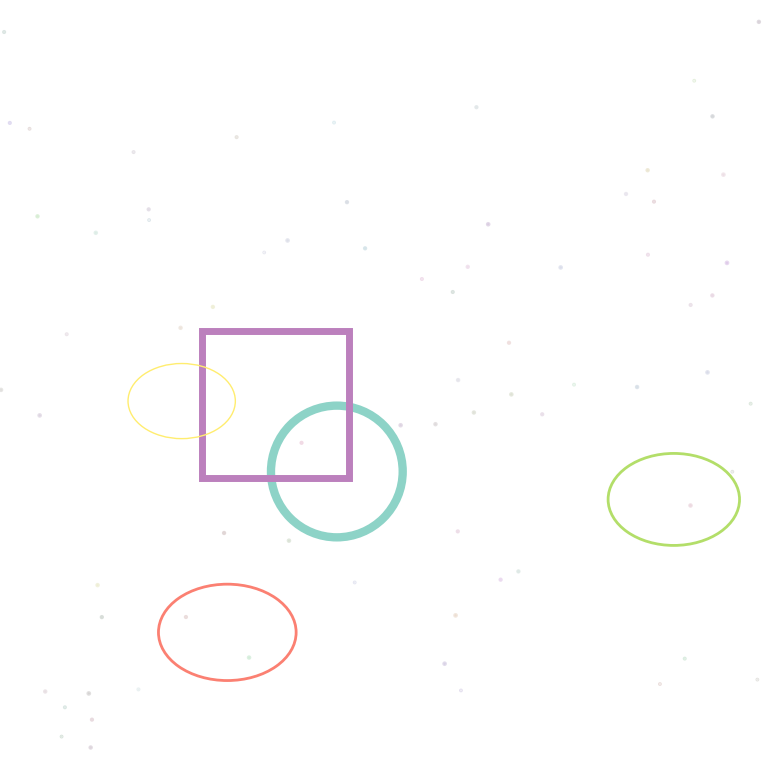[{"shape": "circle", "thickness": 3, "radius": 0.43, "center": [0.437, 0.388]}, {"shape": "oval", "thickness": 1, "radius": 0.45, "center": [0.295, 0.179]}, {"shape": "oval", "thickness": 1, "radius": 0.43, "center": [0.875, 0.351]}, {"shape": "square", "thickness": 2.5, "radius": 0.48, "center": [0.358, 0.475]}, {"shape": "oval", "thickness": 0.5, "radius": 0.35, "center": [0.236, 0.479]}]